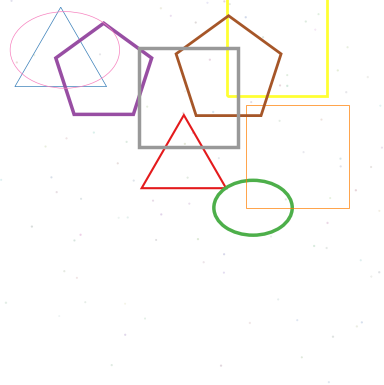[{"shape": "triangle", "thickness": 1.5, "radius": 0.63, "center": [0.478, 0.575]}, {"shape": "triangle", "thickness": 0.5, "radius": 0.69, "center": [0.158, 0.844]}, {"shape": "oval", "thickness": 2.5, "radius": 0.51, "center": [0.657, 0.46]}, {"shape": "pentagon", "thickness": 2.5, "radius": 0.65, "center": [0.269, 0.809]}, {"shape": "square", "thickness": 0.5, "radius": 0.67, "center": [0.773, 0.593]}, {"shape": "square", "thickness": 2, "radius": 0.65, "center": [0.719, 0.882]}, {"shape": "pentagon", "thickness": 2, "radius": 0.72, "center": [0.594, 0.816]}, {"shape": "oval", "thickness": 0.5, "radius": 0.71, "center": [0.169, 0.87]}, {"shape": "square", "thickness": 2.5, "radius": 0.65, "center": [0.489, 0.747]}]